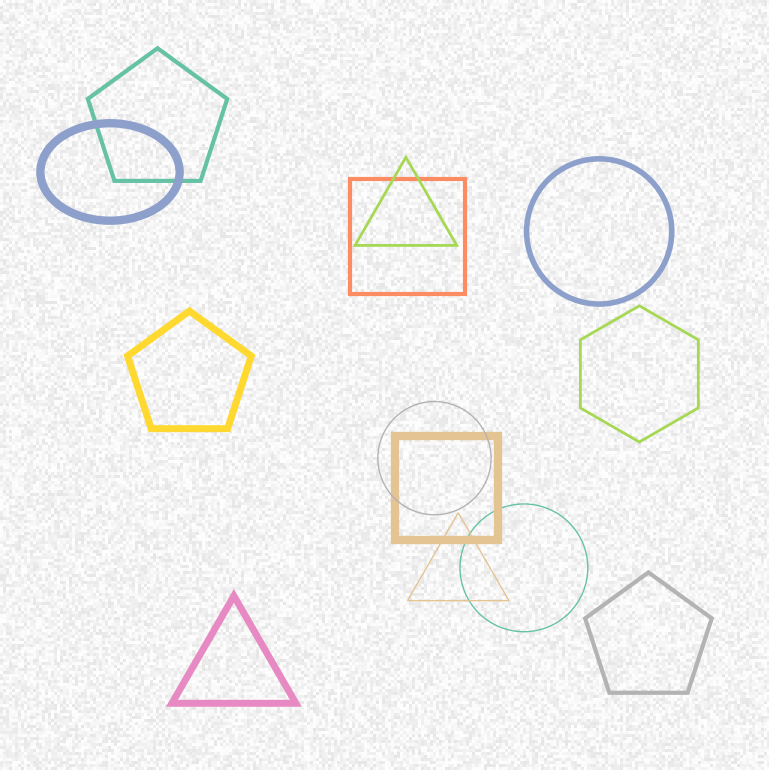[{"shape": "pentagon", "thickness": 1.5, "radius": 0.48, "center": [0.205, 0.842]}, {"shape": "circle", "thickness": 0.5, "radius": 0.41, "center": [0.68, 0.263]}, {"shape": "square", "thickness": 1.5, "radius": 0.37, "center": [0.529, 0.693]}, {"shape": "circle", "thickness": 2, "radius": 0.47, "center": [0.778, 0.699]}, {"shape": "oval", "thickness": 3, "radius": 0.45, "center": [0.143, 0.777]}, {"shape": "triangle", "thickness": 2.5, "radius": 0.46, "center": [0.304, 0.133]}, {"shape": "triangle", "thickness": 1, "radius": 0.38, "center": [0.527, 0.719]}, {"shape": "hexagon", "thickness": 1, "radius": 0.44, "center": [0.83, 0.514]}, {"shape": "pentagon", "thickness": 2.5, "radius": 0.42, "center": [0.246, 0.512]}, {"shape": "square", "thickness": 3, "radius": 0.34, "center": [0.58, 0.366]}, {"shape": "triangle", "thickness": 0.5, "radius": 0.38, "center": [0.595, 0.258]}, {"shape": "circle", "thickness": 0.5, "radius": 0.37, "center": [0.564, 0.405]}, {"shape": "pentagon", "thickness": 1.5, "radius": 0.43, "center": [0.842, 0.17]}]